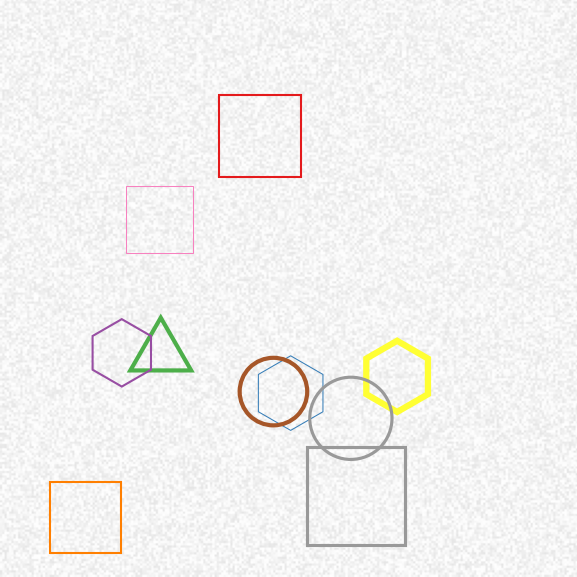[{"shape": "square", "thickness": 1, "radius": 0.35, "center": [0.45, 0.763]}, {"shape": "hexagon", "thickness": 0.5, "radius": 0.32, "center": [0.503, 0.318]}, {"shape": "triangle", "thickness": 2, "radius": 0.3, "center": [0.278, 0.388]}, {"shape": "hexagon", "thickness": 1, "radius": 0.29, "center": [0.211, 0.388]}, {"shape": "square", "thickness": 1, "radius": 0.31, "center": [0.148, 0.103]}, {"shape": "hexagon", "thickness": 3, "radius": 0.31, "center": [0.688, 0.347]}, {"shape": "circle", "thickness": 2, "radius": 0.29, "center": [0.473, 0.321]}, {"shape": "square", "thickness": 0.5, "radius": 0.29, "center": [0.276, 0.619]}, {"shape": "square", "thickness": 1.5, "radius": 0.42, "center": [0.616, 0.14]}, {"shape": "circle", "thickness": 1.5, "radius": 0.36, "center": [0.608, 0.275]}]